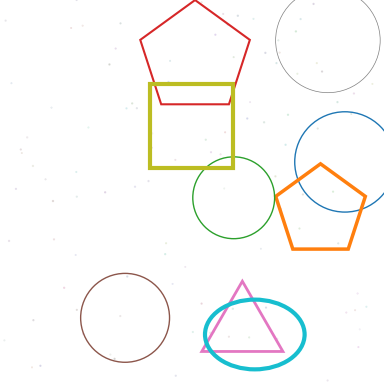[{"shape": "circle", "thickness": 1, "radius": 0.65, "center": [0.896, 0.579]}, {"shape": "pentagon", "thickness": 2.5, "radius": 0.61, "center": [0.833, 0.452]}, {"shape": "circle", "thickness": 1, "radius": 0.53, "center": [0.607, 0.486]}, {"shape": "pentagon", "thickness": 1.5, "radius": 0.75, "center": [0.507, 0.85]}, {"shape": "circle", "thickness": 1, "radius": 0.58, "center": [0.325, 0.174]}, {"shape": "triangle", "thickness": 2, "radius": 0.61, "center": [0.629, 0.148]}, {"shape": "circle", "thickness": 0.5, "radius": 0.68, "center": [0.852, 0.895]}, {"shape": "square", "thickness": 3, "radius": 0.54, "center": [0.498, 0.673]}, {"shape": "oval", "thickness": 3, "radius": 0.65, "center": [0.662, 0.131]}]